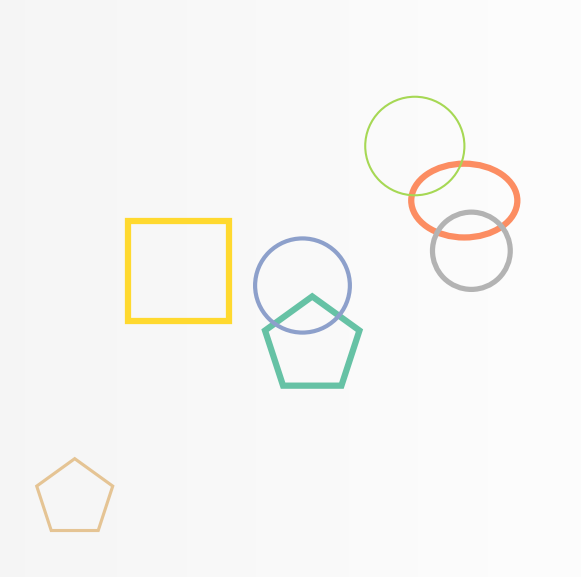[{"shape": "pentagon", "thickness": 3, "radius": 0.43, "center": [0.537, 0.4]}, {"shape": "oval", "thickness": 3, "radius": 0.46, "center": [0.799, 0.652]}, {"shape": "circle", "thickness": 2, "radius": 0.41, "center": [0.52, 0.505]}, {"shape": "circle", "thickness": 1, "radius": 0.43, "center": [0.714, 0.746]}, {"shape": "square", "thickness": 3, "radius": 0.44, "center": [0.307, 0.53]}, {"shape": "pentagon", "thickness": 1.5, "radius": 0.34, "center": [0.129, 0.136]}, {"shape": "circle", "thickness": 2.5, "radius": 0.33, "center": [0.811, 0.565]}]